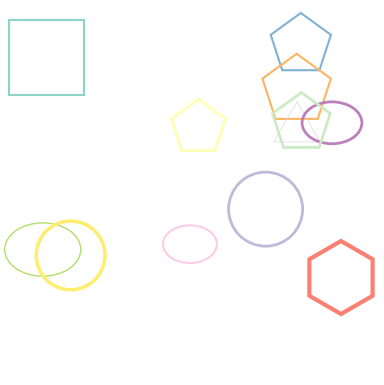[{"shape": "square", "thickness": 1.5, "radius": 0.49, "center": [0.12, 0.85]}, {"shape": "pentagon", "thickness": 2, "radius": 0.37, "center": [0.515, 0.669]}, {"shape": "circle", "thickness": 2, "radius": 0.48, "center": [0.69, 0.457]}, {"shape": "hexagon", "thickness": 3, "radius": 0.47, "center": [0.886, 0.279]}, {"shape": "pentagon", "thickness": 1.5, "radius": 0.41, "center": [0.781, 0.884]}, {"shape": "pentagon", "thickness": 1.5, "radius": 0.47, "center": [0.77, 0.767]}, {"shape": "oval", "thickness": 1, "radius": 0.49, "center": [0.111, 0.352]}, {"shape": "oval", "thickness": 1.5, "radius": 0.35, "center": [0.493, 0.366]}, {"shape": "triangle", "thickness": 0.5, "radius": 0.35, "center": [0.771, 0.666]}, {"shape": "oval", "thickness": 2, "radius": 0.39, "center": [0.862, 0.681]}, {"shape": "pentagon", "thickness": 2, "radius": 0.39, "center": [0.783, 0.681]}, {"shape": "circle", "thickness": 2.5, "radius": 0.45, "center": [0.183, 0.337]}]